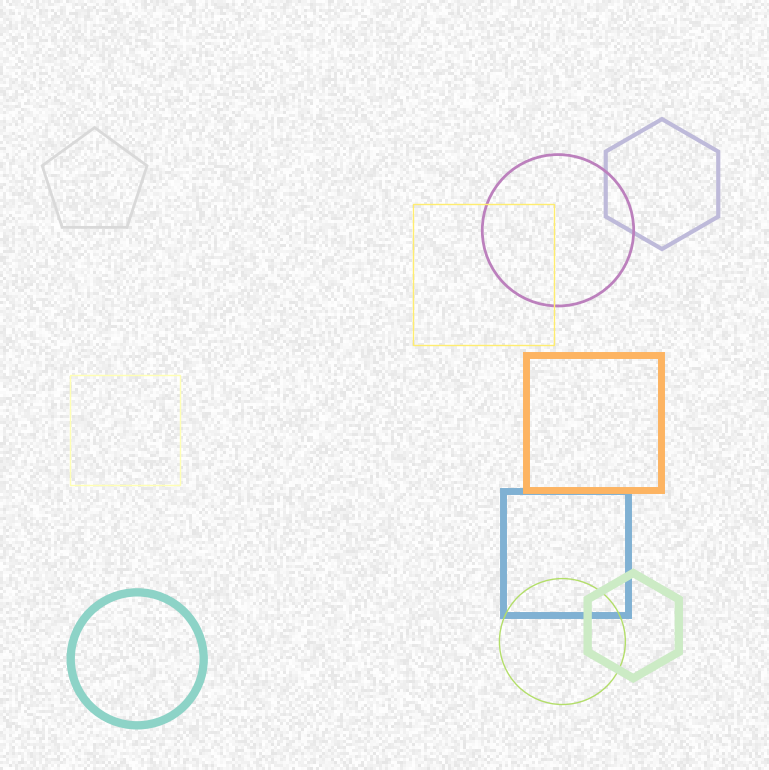[{"shape": "circle", "thickness": 3, "radius": 0.43, "center": [0.178, 0.144]}, {"shape": "square", "thickness": 0.5, "radius": 0.36, "center": [0.163, 0.442]}, {"shape": "hexagon", "thickness": 1.5, "radius": 0.42, "center": [0.86, 0.761]}, {"shape": "square", "thickness": 2.5, "radius": 0.4, "center": [0.734, 0.282]}, {"shape": "square", "thickness": 2.5, "radius": 0.44, "center": [0.771, 0.451]}, {"shape": "circle", "thickness": 0.5, "radius": 0.41, "center": [0.73, 0.167]}, {"shape": "pentagon", "thickness": 1, "radius": 0.36, "center": [0.123, 0.763]}, {"shape": "circle", "thickness": 1, "radius": 0.49, "center": [0.725, 0.701]}, {"shape": "hexagon", "thickness": 3, "radius": 0.34, "center": [0.822, 0.187]}, {"shape": "square", "thickness": 0.5, "radius": 0.46, "center": [0.628, 0.644]}]